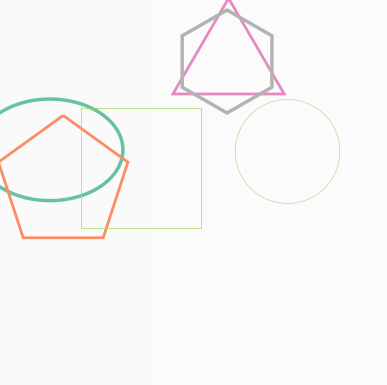[{"shape": "oval", "thickness": 2.5, "radius": 0.94, "center": [0.129, 0.611]}, {"shape": "pentagon", "thickness": 2, "radius": 0.88, "center": [0.163, 0.525]}, {"shape": "triangle", "thickness": 2, "radius": 0.83, "center": [0.59, 0.839]}, {"shape": "square", "thickness": 0.5, "radius": 0.77, "center": [0.363, 0.563]}, {"shape": "circle", "thickness": 0.5, "radius": 0.68, "center": [0.742, 0.607]}, {"shape": "hexagon", "thickness": 2.5, "radius": 0.67, "center": [0.586, 0.84]}]